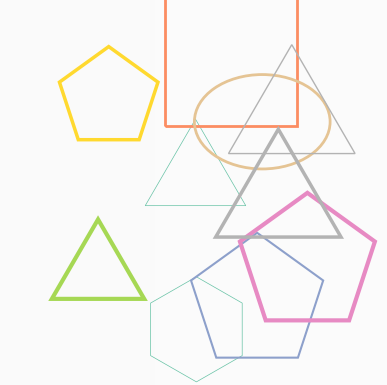[{"shape": "hexagon", "thickness": 0.5, "radius": 0.68, "center": [0.507, 0.145]}, {"shape": "triangle", "thickness": 0.5, "radius": 0.75, "center": [0.505, 0.541]}, {"shape": "square", "thickness": 2, "radius": 0.85, "center": [0.596, 0.843]}, {"shape": "pentagon", "thickness": 1.5, "radius": 0.9, "center": [0.663, 0.216]}, {"shape": "pentagon", "thickness": 3, "radius": 0.92, "center": [0.793, 0.316]}, {"shape": "triangle", "thickness": 3, "radius": 0.69, "center": [0.253, 0.293]}, {"shape": "pentagon", "thickness": 2.5, "radius": 0.67, "center": [0.281, 0.745]}, {"shape": "oval", "thickness": 2, "radius": 0.88, "center": [0.677, 0.684]}, {"shape": "triangle", "thickness": 2.5, "radius": 0.93, "center": [0.718, 0.478]}, {"shape": "triangle", "thickness": 1, "radius": 0.94, "center": [0.753, 0.695]}]